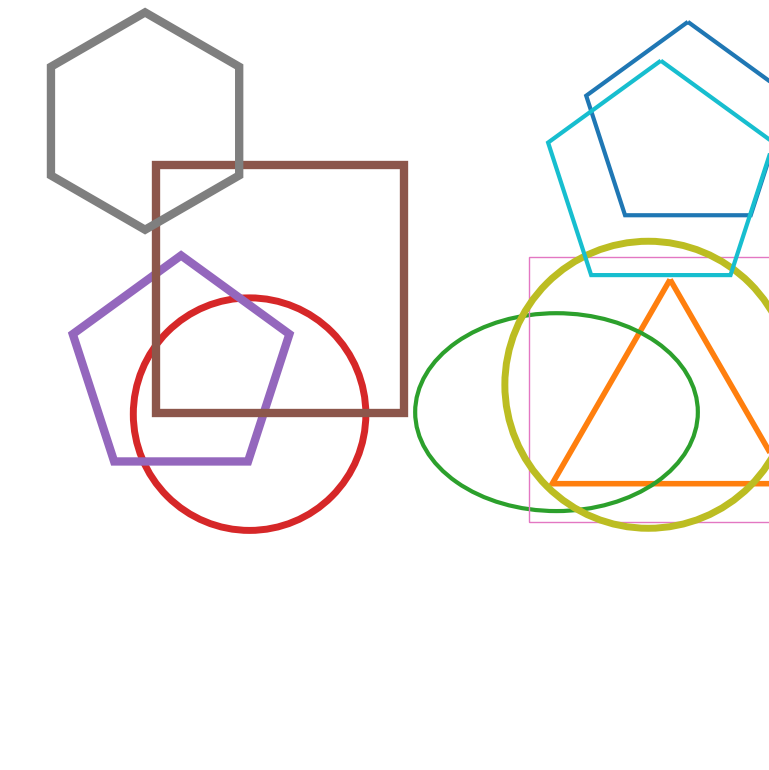[{"shape": "pentagon", "thickness": 1.5, "radius": 0.69, "center": [0.893, 0.833]}, {"shape": "triangle", "thickness": 2, "radius": 0.88, "center": [0.87, 0.46]}, {"shape": "oval", "thickness": 1.5, "radius": 0.92, "center": [0.723, 0.465]}, {"shape": "circle", "thickness": 2.5, "radius": 0.75, "center": [0.324, 0.462]}, {"shape": "pentagon", "thickness": 3, "radius": 0.74, "center": [0.235, 0.52]}, {"shape": "square", "thickness": 3, "radius": 0.81, "center": [0.364, 0.625]}, {"shape": "square", "thickness": 0.5, "radius": 0.86, "center": [0.859, 0.494]}, {"shape": "hexagon", "thickness": 3, "radius": 0.71, "center": [0.188, 0.843]}, {"shape": "circle", "thickness": 2.5, "radius": 0.93, "center": [0.842, 0.5]}, {"shape": "pentagon", "thickness": 1.5, "radius": 0.77, "center": [0.858, 0.767]}]